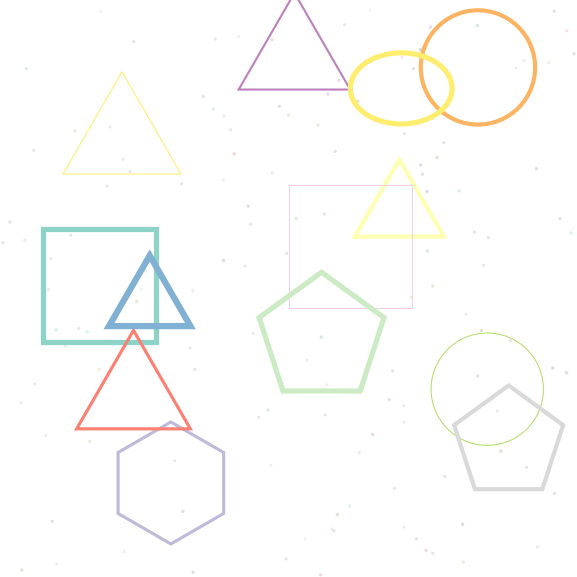[{"shape": "square", "thickness": 2.5, "radius": 0.49, "center": [0.172, 0.504]}, {"shape": "triangle", "thickness": 2, "radius": 0.45, "center": [0.692, 0.634]}, {"shape": "hexagon", "thickness": 1.5, "radius": 0.53, "center": [0.296, 0.163]}, {"shape": "triangle", "thickness": 1.5, "radius": 0.57, "center": [0.231, 0.313]}, {"shape": "triangle", "thickness": 3, "radius": 0.41, "center": [0.259, 0.475]}, {"shape": "circle", "thickness": 2, "radius": 0.49, "center": [0.828, 0.882]}, {"shape": "circle", "thickness": 0.5, "radius": 0.49, "center": [0.844, 0.325]}, {"shape": "square", "thickness": 0.5, "radius": 0.53, "center": [0.607, 0.572]}, {"shape": "pentagon", "thickness": 2, "radius": 0.5, "center": [0.881, 0.232]}, {"shape": "triangle", "thickness": 1, "radius": 0.56, "center": [0.51, 0.9]}, {"shape": "pentagon", "thickness": 2.5, "radius": 0.57, "center": [0.557, 0.414]}, {"shape": "triangle", "thickness": 0.5, "radius": 0.59, "center": [0.211, 0.757]}, {"shape": "oval", "thickness": 2.5, "radius": 0.44, "center": [0.695, 0.846]}]